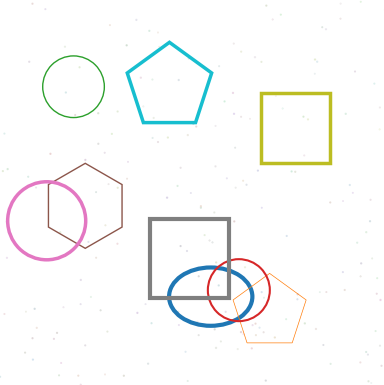[{"shape": "oval", "thickness": 3, "radius": 0.54, "center": [0.547, 0.23]}, {"shape": "pentagon", "thickness": 0.5, "radius": 0.5, "center": [0.7, 0.19]}, {"shape": "circle", "thickness": 1, "radius": 0.4, "center": [0.191, 0.775]}, {"shape": "circle", "thickness": 1.5, "radius": 0.4, "center": [0.62, 0.246]}, {"shape": "hexagon", "thickness": 1, "radius": 0.55, "center": [0.221, 0.465]}, {"shape": "circle", "thickness": 2.5, "radius": 0.51, "center": [0.121, 0.427]}, {"shape": "square", "thickness": 3, "radius": 0.51, "center": [0.492, 0.328]}, {"shape": "square", "thickness": 2.5, "radius": 0.45, "center": [0.767, 0.667]}, {"shape": "pentagon", "thickness": 2.5, "radius": 0.58, "center": [0.44, 0.775]}]